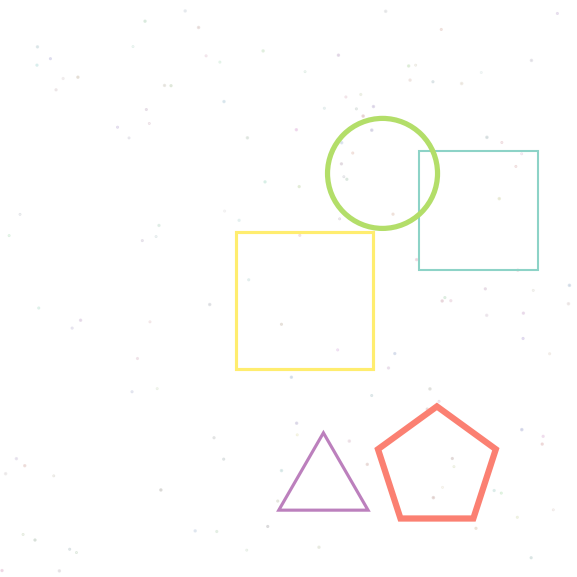[{"shape": "square", "thickness": 1, "radius": 0.51, "center": [0.828, 0.634]}, {"shape": "pentagon", "thickness": 3, "radius": 0.54, "center": [0.757, 0.188]}, {"shape": "circle", "thickness": 2.5, "radius": 0.48, "center": [0.662, 0.699]}, {"shape": "triangle", "thickness": 1.5, "radius": 0.45, "center": [0.56, 0.16]}, {"shape": "square", "thickness": 1.5, "radius": 0.59, "center": [0.528, 0.478]}]